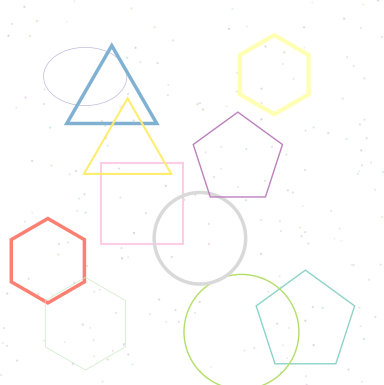[{"shape": "pentagon", "thickness": 1, "radius": 0.67, "center": [0.793, 0.164]}, {"shape": "hexagon", "thickness": 3, "radius": 0.51, "center": [0.712, 0.806]}, {"shape": "oval", "thickness": 0.5, "radius": 0.54, "center": [0.221, 0.801]}, {"shape": "hexagon", "thickness": 2.5, "radius": 0.55, "center": [0.124, 0.323]}, {"shape": "triangle", "thickness": 2.5, "radius": 0.67, "center": [0.29, 0.747]}, {"shape": "circle", "thickness": 1, "radius": 0.75, "center": [0.627, 0.138]}, {"shape": "square", "thickness": 1.5, "radius": 0.53, "center": [0.369, 0.471]}, {"shape": "circle", "thickness": 2.5, "radius": 0.59, "center": [0.519, 0.381]}, {"shape": "pentagon", "thickness": 1, "radius": 0.61, "center": [0.618, 0.587]}, {"shape": "hexagon", "thickness": 0.5, "radius": 0.6, "center": [0.222, 0.159]}, {"shape": "triangle", "thickness": 1.5, "radius": 0.65, "center": [0.331, 0.614]}]